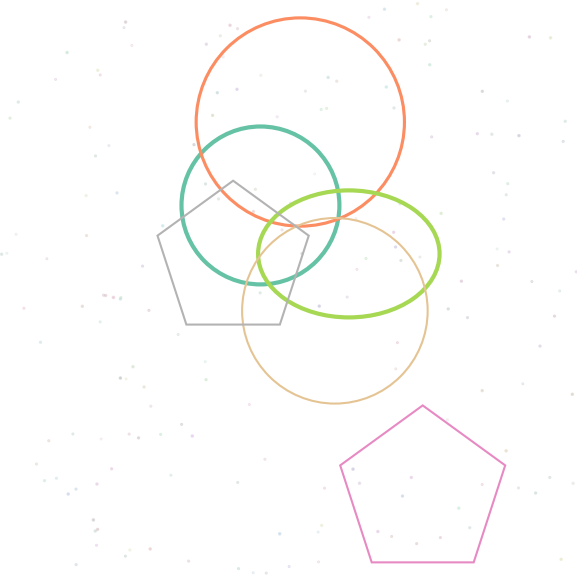[{"shape": "circle", "thickness": 2, "radius": 0.68, "center": [0.451, 0.643]}, {"shape": "circle", "thickness": 1.5, "radius": 0.9, "center": [0.52, 0.788]}, {"shape": "pentagon", "thickness": 1, "radius": 0.75, "center": [0.732, 0.147]}, {"shape": "oval", "thickness": 2, "radius": 0.79, "center": [0.604, 0.559]}, {"shape": "circle", "thickness": 1, "radius": 0.8, "center": [0.58, 0.461]}, {"shape": "pentagon", "thickness": 1, "radius": 0.69, "center": [0.404, 0.549]}]